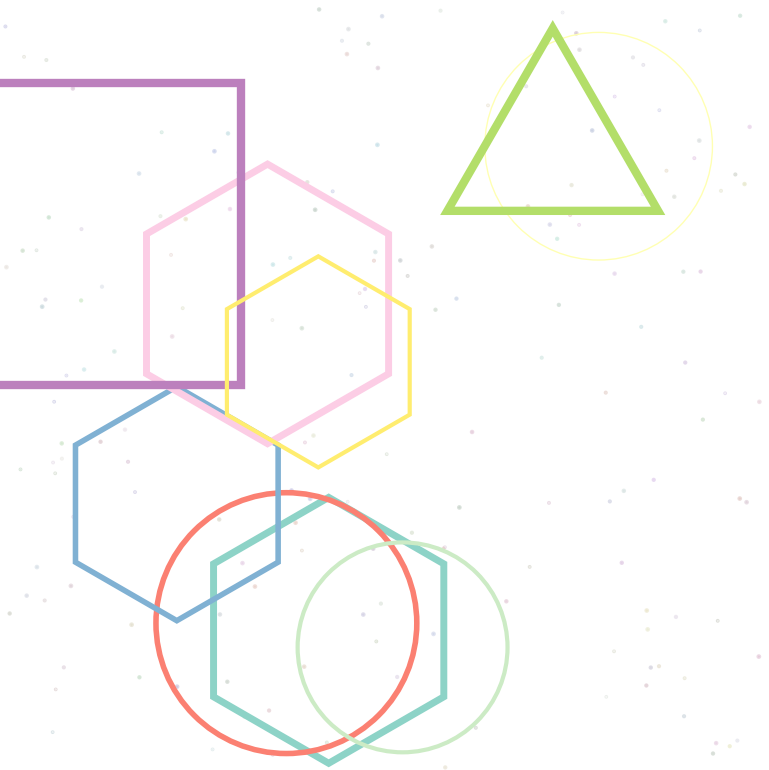[{"shape": "hexagon", "thickness": 2.5, "radius": 0.86, "center": [0.427, 0.181]}, {"shape": "circle", "thickness": 0.5, "radius": 0.74, "center": [0.777, 0.81]}, {"shape": "circle", "thickness": 2, "radius": 0.85, "center": [0.372, 0.191]}, {"shape": "hexagon", "thickness": 2, "radius": 0.76, "center": [0.23, 0.346]}, {"shape": "triangle", "thickness": 3, "radius": 0.79, "center": [0.718, 0.805]}, {"shape": "hexagon", "thickness": 2.5, "radius": 0.91, "center": [0.347, 0.605]}, {"shape": "square", "thickness": 3, "radius": 0.98, "center": [0.117, 0.696]}, {"shape": "circle", "thickness": 1.5, "radius": 0.68, "center": [0.523, 0.159]}, {"shape": "hexagon", "thickness": 1.5, "radius": 0.69, "center": [0.413, 0.53]}]